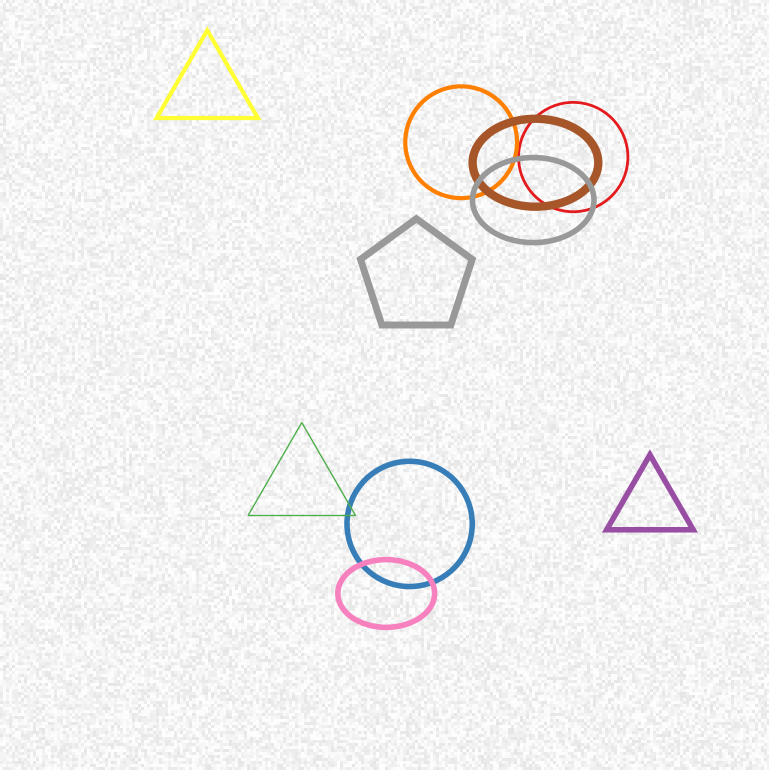[{"shape": "circle", "thickness": 1, "radius": 0.36, "center": [0.744, 0.796]}, {"shape": "circle", "thickness": 2, "radius": 0.41, "center": [0.532, 0.32]}, {"shape": "triangle", "thickness": 0.5, "radius": 0.4, "center": [0.392, 0.371]}, {"shape": "triangle", "thickness": 2, "radius": 0.32, "center": [0.844, 0.344]}, {"shape": "circle", "thickness": 1.5, "radius": 0.36, "center": [0.599, 0.815]}, {"shape": "triangle", "thickness": 1.5, "radius": 0.38, "center": [0.269, 0.885]}, {"shape": "oval", "thickness": 3, "radius": 0.41, "center": [0.695, 0.789]}, {"shape": "oval", "thickness": 2, "radius": 0.31, "center": [0.502, 0.229]}, {"shape": "oval", "thickness": 2, "radius": 0.39, "center": [0.693, 0.74]}, {"shape": "pentagon", "thickness": 2.5, "radius": 0.38, "center": [0.541, 0.64]}]